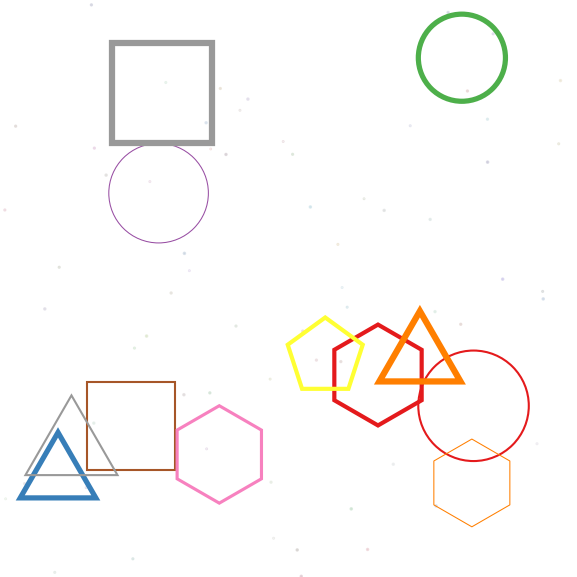[{"shape": "hexagon", "thickness": 2, "radius": 0.44, "center": [0.655, 0.35]}, {"shape": "circle", "thickness": 1, "radius": 0.48, "center": [0.82, 0.296]}, {"shape": "triangle", "thickness": 2.5, "radius": 0.38, "center": [0.1, 0.175]}, {"shape": "circle", "thickness": 2.5, "radius": 0.38, "center": [0.8, 0.899]}, {"shape": "circle", "thickness": 0.5, "radius": 0.43, "center": [0.275, 0.665]}, {"shape": "hexagon", "thickness": 0.5, "radius": 0.38, "center": [0.817, 0.163]}, {"shape": "triangle", "thickness": 3, "radius": 0.41, "center": [0.727, 0.379]}, {"shape": "pentagon", "thickness": 2, "radius": 0.34, "center": [0.563, 0.381]}, {"shape": "square", "thickness": 1, "radius": 0.38, "center": [0.227, 0.262]}, {"shape": "hexagon", "thickness": 1.5, "radius": 0.42, "center": [0.38, 0.212]}, {"shape": "triangle", "thickness": 1, "radius": 0.46, "center": [0.124, 0.222]}, {"shape": "square", "thickness": 3, "radius": 0.43, "center": [0.281, 0.839]}]